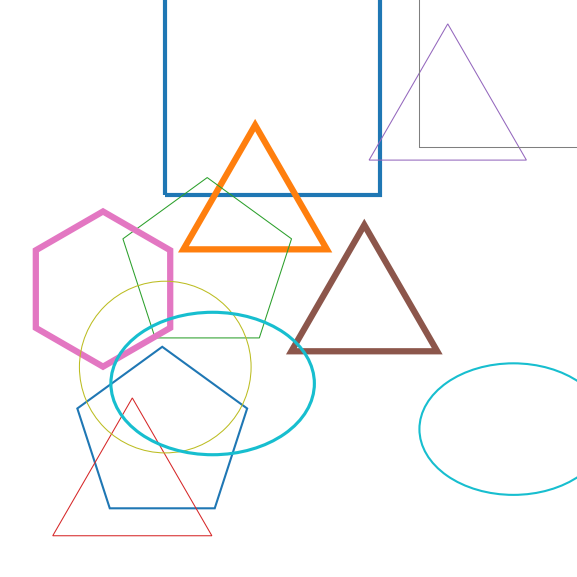[{"shape": "square", "thickness": 2, "radius": 0.93, "center": [0.472, 0.847]}, {"shape": "pentagon", "thickness": 1, "radius": 0.77, "center": [0.281, 0.244]}, {"shape": "triangle", "thickness": 3, "radius": 0.72, "center": [0.442, 0.639]}, {"shape": "pentagon", "thickness": 0.5, "radius": 0.77, "center": [0.359, 0.538]}, {"shape": "triangle", "thickness": 0.5, "radius": 0.8, "center": [0.229, 0.151]}, {"shape": "triangle", "thickness": 0.5, "radius": 0.79, "center": [0.775, 0.801]}, {"shape": "triangle", "thickness": 3, "radius": 0.73, "center": [0.631, 0.464]}, {"shape": "hexagon", "thickness": 3, "radius": 0.67, "center": [0.178, 0.499]}, {"shape": "square", "thickness": 0.5, "radius": 0.75, "center": [0.875, 0.894]}, {"shape": "circle", "thickness": 0.5, "radius": 0.74, "center": [0.286, 0.364]}, {"shape": "oval", "thickness": 1, "radius": 0.81, "center": [0.889, 0.256]}, {"shape": "oval", "thickness": 1.5, "radius": 0.88, "center": [0.368, 0.335]}]